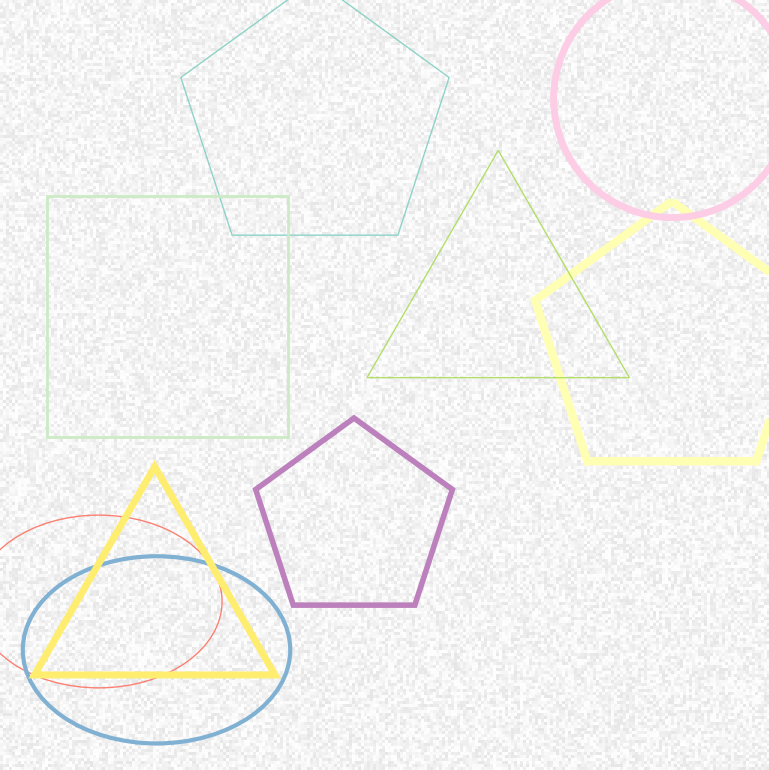[{"shape": "pentagon", "thickness": 0.5, "radius": 0.92, "center": [0.409, 0.843]}, {"shape": "pentagon", "thickness": 3, "radius": 0.93, "center": [0.873, 0.552]}, {"shape": "oval", "thickness": 0.5, "radius": 0.8, "center": [0.128, 0.219]}, {"shape": "oval", "thickness": 1.5, "radius": 0.87, "center": [0.203, 0.156]}, {"shape": "triangle", "thickness": 0.5, "radius": 0.98, "center": [0.647, 0.608]}, {"shape": "circle", "thickness": 2.5, "radius": 0.77, "center": [0.873, 0.872]}, {"shape": "pentagon", "thickness": 2, "radius": 0.67, "center": [0.46, 0.323]}, {"shape": "square", "thickness": 1, "radius": 0.78, "center": [0.218, 0.589]}, {"shape": "triangle", "thickness": 2.5, "radius": 0.9, "center": [0.201, 0.214]}]